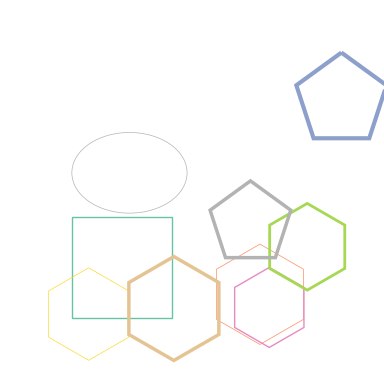[{"shape": "square", "thickness": 1, "radius": 0.65, "center": [0.317, 0.305]}, {"shape": "hexagon", "thickness": 0.5, "radius": 0.65, "center": [0.675, 0.236]}, {"shape": "pentagon", "thickness": 3, "radius": 0.62, "center": [0.887, 0.74]}, {"shape": "hexagon", "thickness": 1, "radius": 0.52, "center": [0.699, 0.201]}, {"shape": "hexagon", "thickness": 2, "radius": 0.56, "center": [0.798, 0.359]}, {"shape": "hexagon", "thickness": 0.5, "radius": 0.6, "center": [0.23, 0.184]}, {"shape": "hexagon", "thickness": 2.5, "radius": 0.67, "center": [0.452, 0.199]}, {"shape": "pentagon", "thickness": 2.5, "radius": 0.55, "center": [0.651, 0.42]}, {"shape": "oval", "thickness": 0.5, "radius": 0.75, "center": [0.336, 0.551]}]